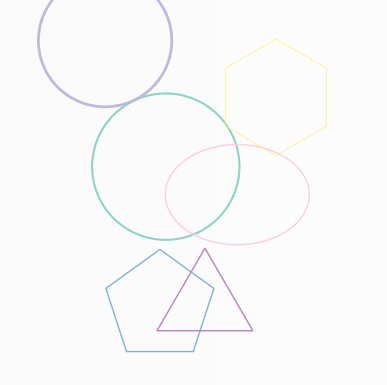[{"shape": "circle", "thickness": 1.5, "radius": 0.95, "center": [0.428, 0.567]}, {"shape": "circle", "thickness": 2, "radius": 0.86, "center": [0.271, 0.895]}, {"shape": "pentagon", "thickness": 1, "radius": 0.73, "center": [0.413, 0.205]}, {"shape": "oval", "thickness": 1, "radius": 0.93, "center": [0.612, 0.494]}, {"shape": "triangle", "thickness": 1, "radius": 0.71, "center": [0.529, 0.212]}, {"shape": "hexagon", "thickness": 0.5, "radius": 0.75, "center": [0.712, 0.748]}]